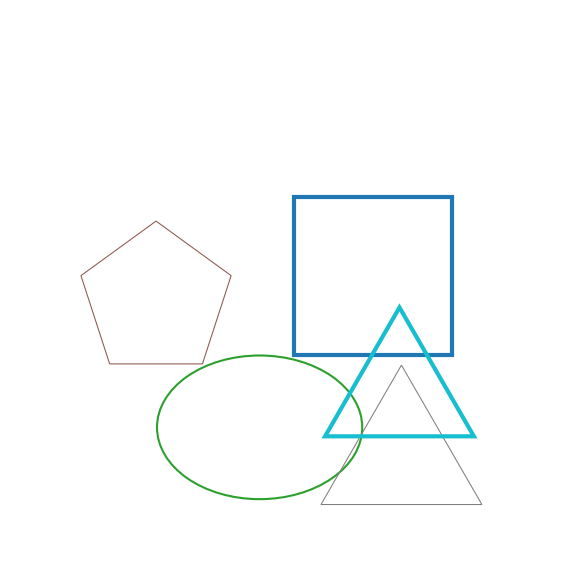[{"shape": "square", "thickness": 2, "radius": 0.68, "center": [0.646, 0.521]}, {"shape": "oval", "thickness": 1, "radius": 0.89, "center": [0.45, 0.259]}, {"shape": "pentagon", "thickness": 0.5, "radius": 0.68, "center": [0.27, 0.48]}, {"shape": "triangle", "thickness": 0.5, "radius": 0.8, "center": [0.695, 0.206]}, {"shape": "triangle", "thickness": 2, "radius": 0.74, "center": [0.692, 0.318]}]